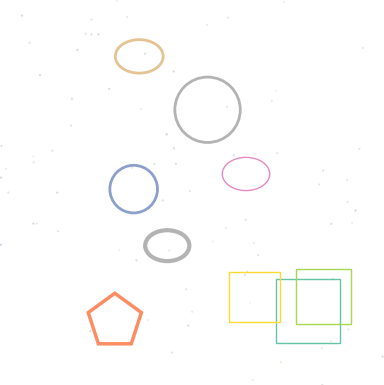[{"shape": "square", "thickness": 1, "radius": 0.41, "center": [0.8, 0.191]}, {"shape": "pentagon", "thickness": 2.5, "radius": 0.36, "center": [0.298, 0.166]}, {"shape": "circle", "thickness": 2, "radius": 0.31, "center": [0.347, 0.509]}, {"shape": "oval", "thickness": 1, "radius": 0.31, "center": [0.639, 0.548]}, {"shape": "square", "thickness": 1, "radius": 0.36, "center": [0.841, 0.231]}, {"shape": "square", "thickness": 1, "radius": 0.33, "center": [0.661, 0.228]}, {"shape": "oval", "thickness": 2, "radius": 0.31, "center": [0.362, 0.854]}, {"shape": "oval", "thickness": 3, "radius": 0.29, "center": [0.434, 0.362]}, {"shape": "circle", "thickness": 2, "radius": 0.42, "center": [0.539, 0.715]}]